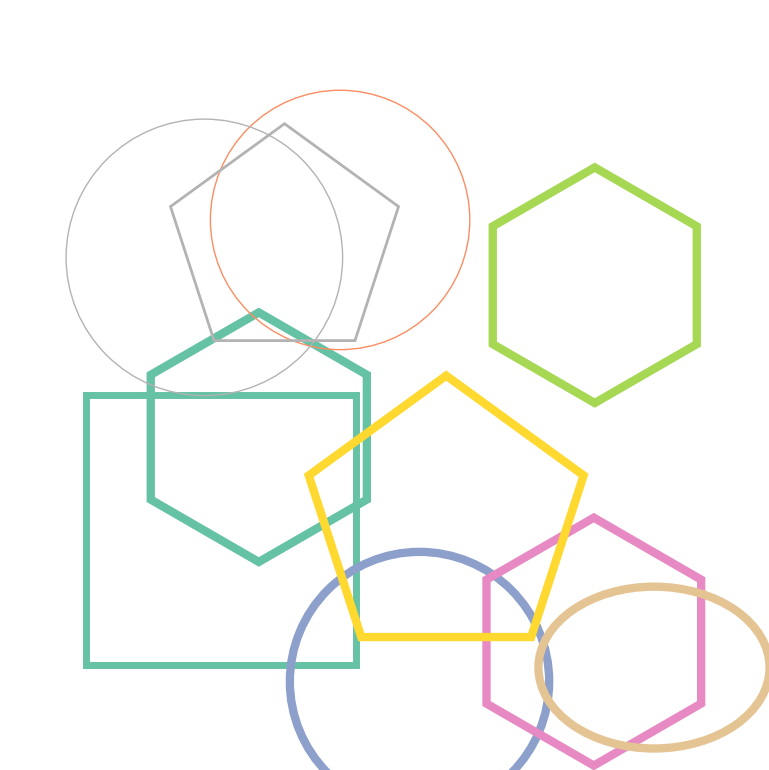[{"shape": "square", "thickness": 2.5, "radius": 0.88, "center": [0.287, 0.312]}, {"shape": "hexagon", "thickness": 3, "radius": 0.81, "center": [0.336, 0.432]}, {"shape": "circle", "thickness": 0.5, "radius": 0.84, "center": [0.442, 0.714]}, {"shape": "circle", "thickness": 3, "radius": 0.84, "center": [0.545, 0.115]}, {"shape": "hexagon", "thickness": 3, "radius": 0.8, "center": [0.771, 0.167]}, {"shape": "hexagon", "thickness": 3, "radius": 0.76, "center": [0.772, 0.63]}, {"shape": "pentagon", "thickness": 3, "radius": 0.94, "center": [0.579, 0.325]}, {"shape": "oval", "thickness": 3, "radius": 0.75, "center": [0.849, 0.133]}, {"shape": "pentagon", "thickness": 1, "radius": 0.78, "center": [0.37, 0.684]}, {"shape": "circle", "thickness": 0.5, "radius": 0.9, "center": [0.265, 0.666]}]